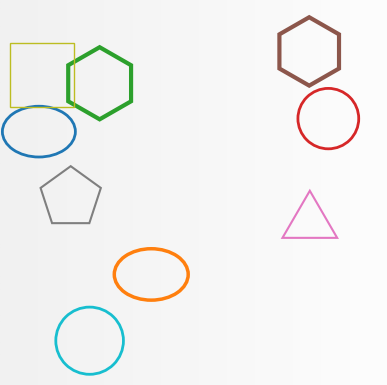[{"shape": "oval", "thickness": 2, "radius": 0.47, "center": [0.1, 0.658]}, {"shape": "oval", "thickness": 2.5, "radius": 0.48, "center": [0.39, 0.287]}, {"shape": "hexagon", "thickness": 3, "radius": 0.47, "center": [0.257, 0.784]}, {"shape": "circle", "thickness": 2, "radius": 0.39, "center": [0.847, 0.692]}, {"shape": "hexagon", "thickness": 3, "radius": 0.44, "center": [0.798, 0.866]}, {"shape": "triangle", "thickness": 1.5, "radius": 0.41, "center": [0.8, 0.423]}, {"shape": "pentagon", "thickness": 1.5, "radius": 0.41, "center": [0.182, 0.487]}, {"shape": "square", "thickness": 1, "radius": 0.41, "center": [0.108, 0.805]}, {"shape": "circle", "thickness": 2, "radius": 0.44, "center": [0.231, 0.115]}]